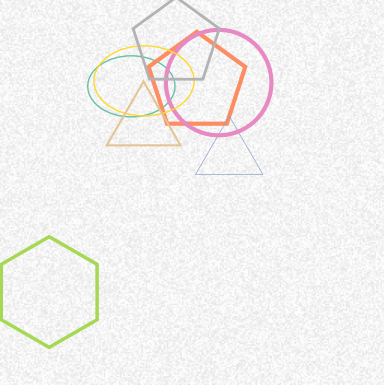[{"shape": "oval", "thickness": 1, "radius": 0.57, "center": [0.341, 0.776]}, {"shape": "pentagon", "thickness": 3, "radius": 0.66, "center": [0.512, 0.785]}, {"shape": "triangle", "thickness": 0.5, "radius": 0.5, "center": [0.595, 0.597]}, {"shape": "circle", "thickness": 3, "radius": 0.69, "center": [0.568, 0.786]}, {"shape": "hexagon", "thickness": 2.5, "radius": 0.72, "center": [0.128, 0.241]}, {"shape": "oval", "thickness": 1, "radius": 0.65, "center": [0.374, 0.79]}, {"shape": "triangle", "thickness": 1.5, "radius": 0.55, "center": [0.373, 0.678]}, {"shape": "pentagon", "thickness": 2, "radius": 0.59, "center": [0.458, 0.889]}]